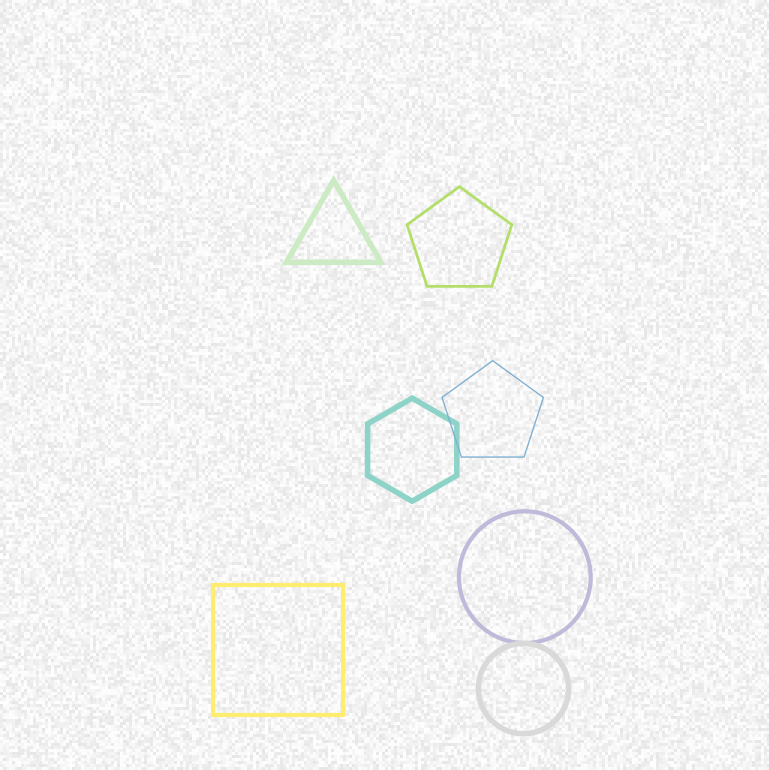[{"shape": "hexagon", "thickness": 2, "radius": 0.33, "center": [0.535, 0.416]}, {"shape": "circle", "thickness": 1.5, "radius": 0.43, "center": [0.682, 0.25]}, {"shape": "pentagon", "thickness": 0.5, "radius": 0.35, "center": [0.64, 0.462]}, {"shape": "pentagon", "thickness": 1, "radius": 0.36, "center": [0.597, 0.686]}, {"shape": "circle", "thickness": 2, "radius": 0.29, "center": [0.68, 0.106]}, {"shape": "triangle", "thickness": 2, "radius": 0.35, "center": [0.433, 0.695]}, {"shape": "square", "thickness": 1.5, "radius": 0.42, "center": [0.361, 0.156]}]